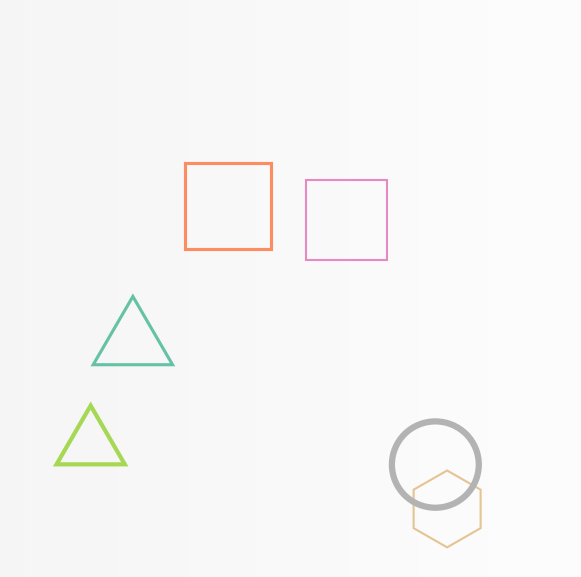[{"shape": "triangle", "thickness": 1.5, "radius": 0.39, "center": [0.229, 0.407]}, {"shape": "square", "thickness": 1.5, "radius": 0.37, "center": [0.392, 0.642]}, {"shape": "square", "thickness": 1, "radius": 0.35, "center": [0.596, 0.618]}, {"shape": "triangle", "thickness": 2, "radius": 0.34, "center": [0.156, 0.229]}, {"shape": "hexagon", "thickness": 1, "radius": 0.33, "center": [0.769, 0.118]}, {"shape": "circle", "thickness": 3, "radius": 0.37, "center": [0.749, 0.195]}]